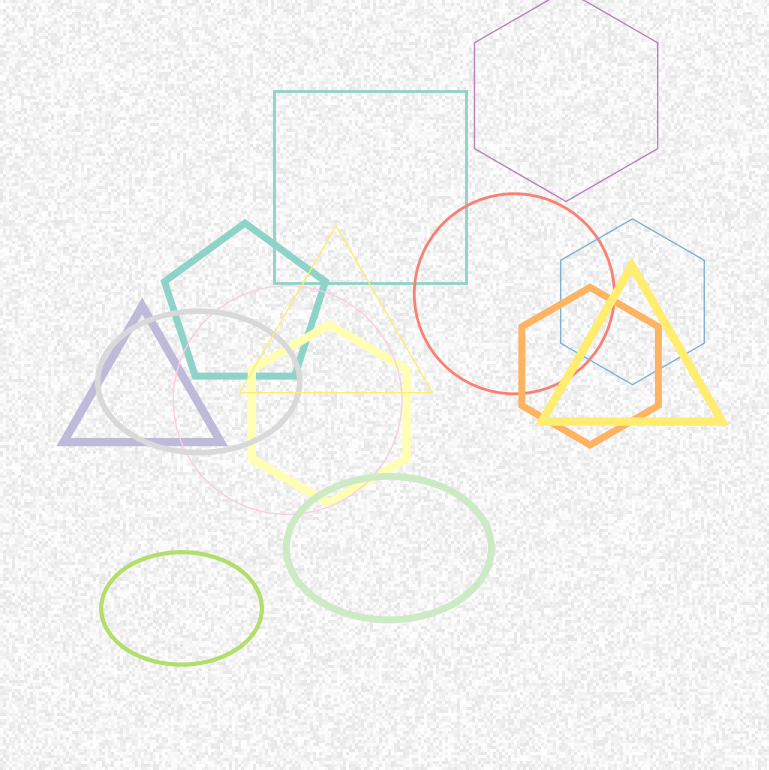[{"shape": "pentagon", "thickness": 2.5, "radius": 0.55, "center": [0.318, 0.6]}, {"shape": "square", "thickness": 1, "radius": 0.62, "center": [0.48, 0.757]}, {"shape": "hexagon", "thickness": 3, "radius": 0.58, "center": [0.428, 0.462]}, {"shape": "triangle", "thickness": 3, "radius": 0.59, "center": [0.185, 0.485]}, {"shape": "circle", "thickness": 1, "radius": 0.65, "center": [0.668, 0.618]}, {"shape": "hexagon", "thickness": 0.5, "radius": 0.54, "center": [0.821, 0.608]}, {"shape": "hexagon", "thickness": 2.5, "radius": 0.51, "center": [0.766, 0.524]}, {"shape": "oval", "thickness": 1.5, "radius": 0.52, "center": [0.236, 0.21]}, {"shape": "circle", "thickness": 0.5, "radius": 0.74, "center": [0.374, 0.48]}, {"shape": "oval", "thickness": 2, "radius": 0.66, "center": [0.258, 0.504]}, {"shape": "hexagon", "thickness": 0.5, "radius": 0.69, "center": [0.735, 0.876]}, {"shape": "oval", "thickness": 2.5, "radius": 0.67, "center": [0.505, 0.288]}, {"shape": "triangle", "thickness": 0.5, "radius": 0.72, "center": [0.436, 0.562]}, {"shape": "triangle", "thickness": 3, "radius": 0.68, "center": [0.821, 0.52]}]